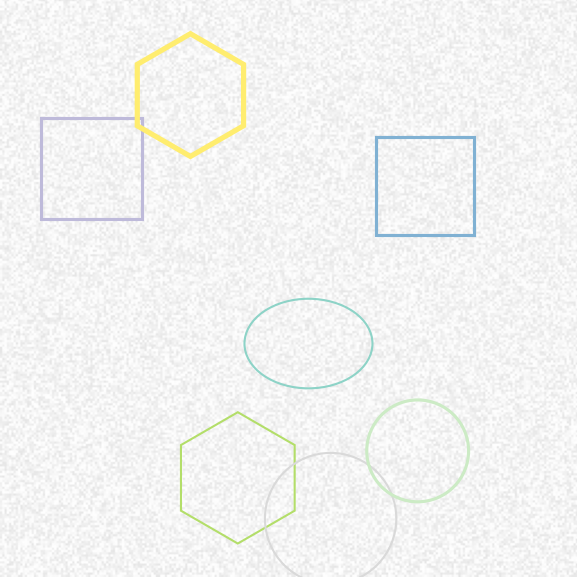[{"shape": "oval", "thickness": 1, "radius": 0.55, "center": [0.534, 0.404]}, {"shape": "square", "thickness": 1.5, "radius": 0.44, "center": [0.158, 0.707]}, {"shape": "square", "thickness": 1.5, "radius": 0.42, "center": [0.736, 0.677]}, {"shape": "hexagon", "thickness": 1, "radius": 0.57, "center": [0.412, 0.172]}, {"shape": "circle", "thickness": 1, "radius": 0.57, "center": [0.572, 0.101]}, {"shape": "circle", "thickness": 1.5, "radius": 0.44, "center": [0.723, 0.218]}, {"shape": "hexagon", "thickness": 2.5, "radius": 0.53, "center": [0.33, 0.834]}]